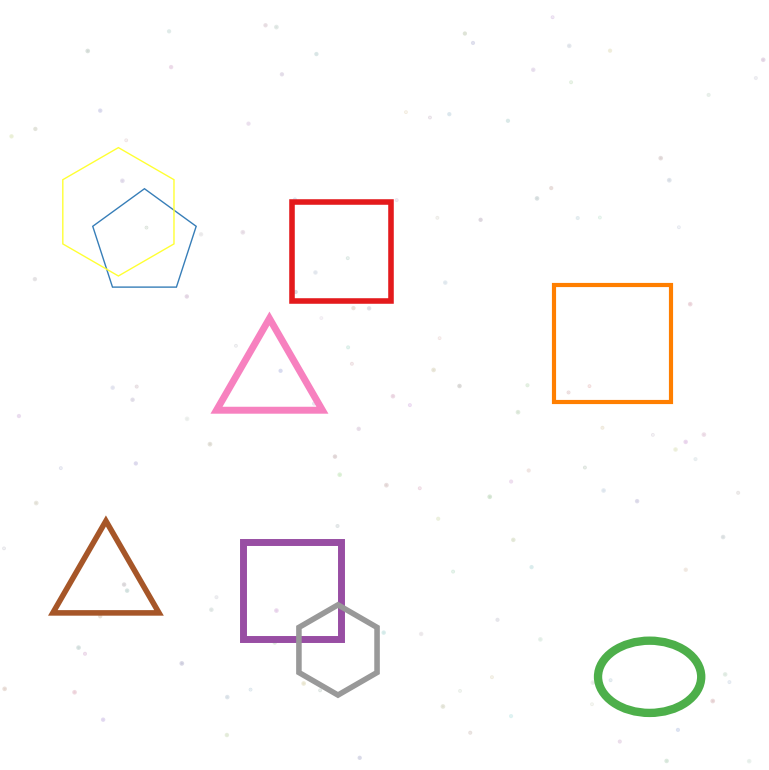[{"shape": "square", "thickness": 2, "radius": 0.32, "center": [0.444, 0.673]}, {"shape": "pentagon", "thickness": 0.5, "radius": 0.35, "center": [0.188, 0.684]}, {"shape": "oval", "thickness": 3, "radius": 0.34, "center": [0.844, 0.121]}, {"shape": "square", "thickness": 2.5, "radius": 0.32, "center": [0.379, 0.233]}, {"shape": "square", "thickness": 1.5, "radius": 0.38, "center": [0.796, 0.553]}, {"shape": "hexagon", "thickness": 0.5, "radius": 0.42, "center": [0.154, 0.725]}, {"shape": "triangle", "thickness": 2, "radius": 0.4, "center": [0.138, 0.244]}, {"shape": "triangle", "thickness": 2.5, "radius": 0.4, "center": [0.35, 0.507]}, {"shape": "hexagon", "thickness": 2, "radius": 0.29, "center": [0.439, 0.156]}]